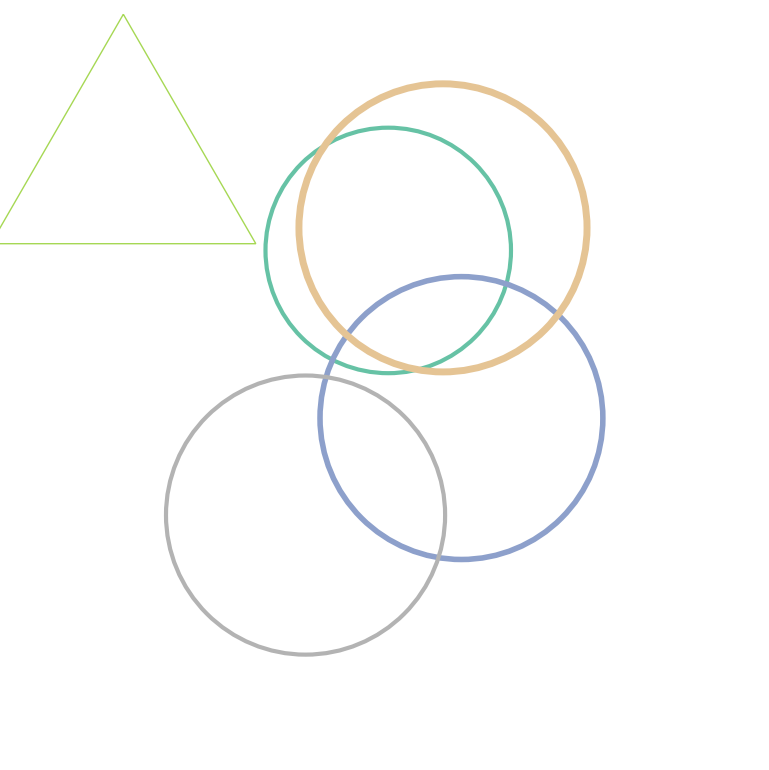[{"shape": "circle", "thickness": 1.5, "radius": 0.8, "center": [0.504, 0.675]}, {"shape": "circle", "thickness": 2, "radius": 0.92, "center": [0.599, 0.457]}, {"shape": "triangle", "thickness": 0.5, "radius": 0.99, "center": [0.16, 0.783]}, {"shape": "circle", "thickness": 2.5, "radius": 0.94, "center": [0.575, 0.704]}, {"shape": "circle", "thickness": 1.5, "radius": 0.91, "center": [0.397, 0.331]}]